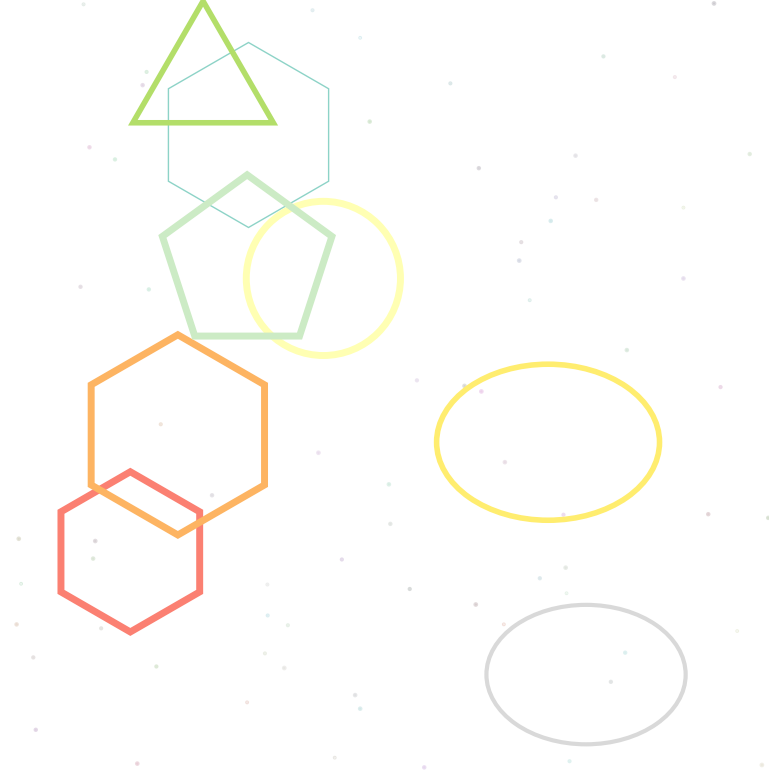[{"shape": "hexagon", "thickness": 0.5, "radius": 0.6, "center": [0.323, 0.825]}, {"shape": "circle", "thickness": 2.5, "radius": 0.5, "center": [0.42, 0.638]}, {"shape": "hexagon", "thickness": 2.5, "radius": 0.52, "center": [0.169, 0.283]}, {"shape": "hexagon", "thickness": 2.5, "radius": 0.65, "center": [0.231, 0.435]}, {"shape": "triangle", "thickness": 2, "radius": 0.53, "center": [0.264, 0.893]}, {"shape": "oval", "thickness": 1.5, "radius": 0.65, "center": [0.761, 0.124]}, {"shape": "pentagon", "thickness": 2.5, "radius": 0.58, "center": [0.321, 0.657]}, {"shape": "oval", "thickness": 2, "radius": 0.72, "center": [0.712, 0.426]}]